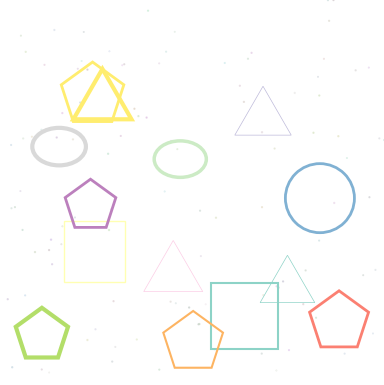[{"shape": "triangle", "thickness": 0.5, "radius": 0.41, "center": [0.747, 0.255]}, {"shape": "square", "thickness": 1.5, "radius": 0.43, "center": [0.635, 0.179]}, {"shape": "square", "thickness": 1, "radius": 0.4, "center": [0.245, 0.347]}, {"shape": "triangle", "thickness": 0.5, "radius": 0.42, "center": [0.683, 0.691]}, {"shape": "pentagon", "thickness": 2, "radius": 0.4, "center": [0.881, 0.164]}, {"shape": "circle", "thickness": 2, "radius": 0.45, "center": [0.831, 0.485]}, {"shape": "pentagon", "thickness": 1.5, "radius": 0.41, "center": [0.502, 0.111]}, {"shape": "pentagon", "thickness": 3, "radius": 0.36, "center": [0.109, 0.129]}, {"shape": "triangle", "thickness": 0.5, "radius": 0.44, "center": [0.45, 0.287]}, {"shape": "oval", "thickness": 3, "radius": 0.35, "center": [0.154, 0.619]}, {"shape": "pentagon", "thickness": 2, "radius": 0.35, "center": [0.235, 0.465]}, {"shape": "oval", "thickness": 2.5, "radius": 0.34, "center": [0.468, 0.587]}, {"shape": "triangle", "thickness": 3, "radius": 0.44, "center": [0.266, 0.734]}, {"shape": "pentagon", "thickness": 2, "radius": 0.43, "center": [0.24, 0.753]}]